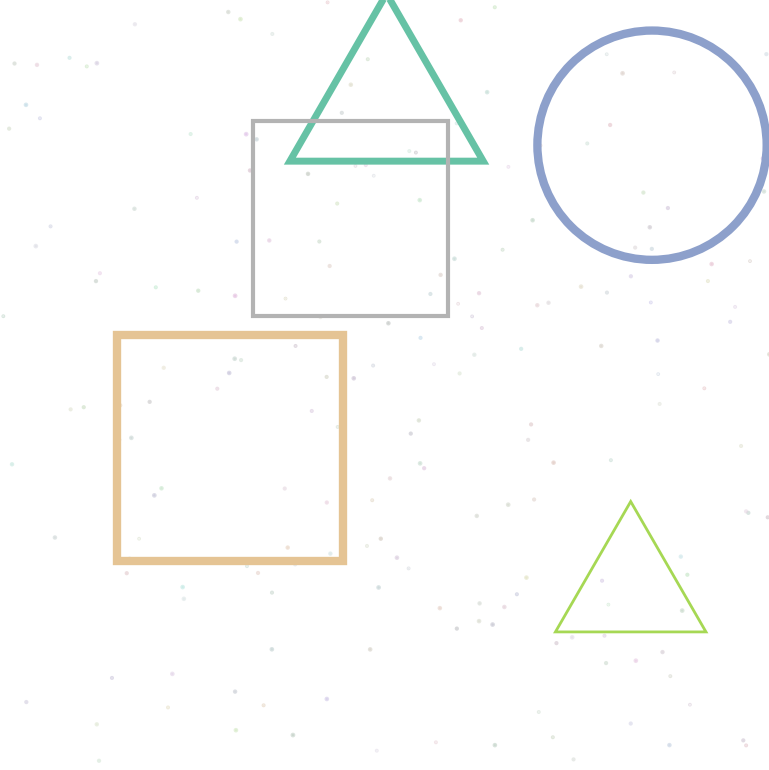[{"shape": "triangle", "thickness": 2.5, "radius": 0.72, "center": [0.502, 0.863]}, {"shape": "circle", "thickness": 3, "radius": 0.74, "center": [0.847, 0.811]}, {"shape": "triangle", "thickness": 1, "radius": 0.56, "center": [0.819, 0.236]}, {"shape": "square", "thickness": 3, "radius": 0.73, "center": [0.298, 0.418]}, {"shape": "square", "thickness": 1.5, "radius": 0.63, "center": [0.455, 0.716]}]